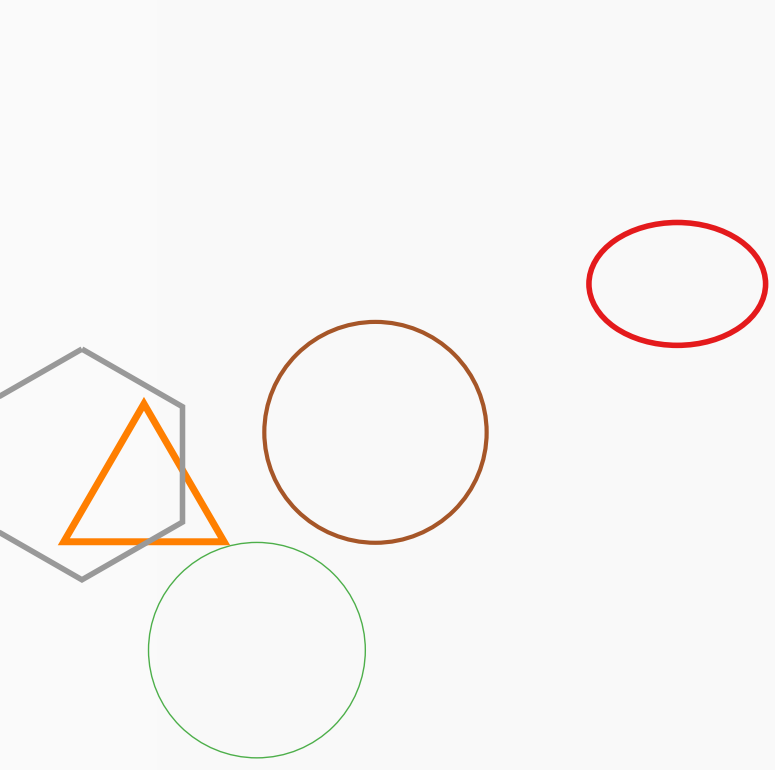[{"shape": "oval", "thickness": 2, "radius": 0.57, "center": [0.874, 0.631]}, {"shape": "circle", "thickness": 0.5, "radius": 0.7, "center": [0.332, 0.156]}, {"shape": "triangle", "thickness": 2.5, "radius": 0.6, "center": [0.186, 0.356]}, {"shape": "circle", "thickness": 1.5, "radius": 0.72, "center": [0.484, 0.439]}, {"shape": "hexagon", "thickness": 2, "radius": 0.75, "center": [0.106, 0.397]}]